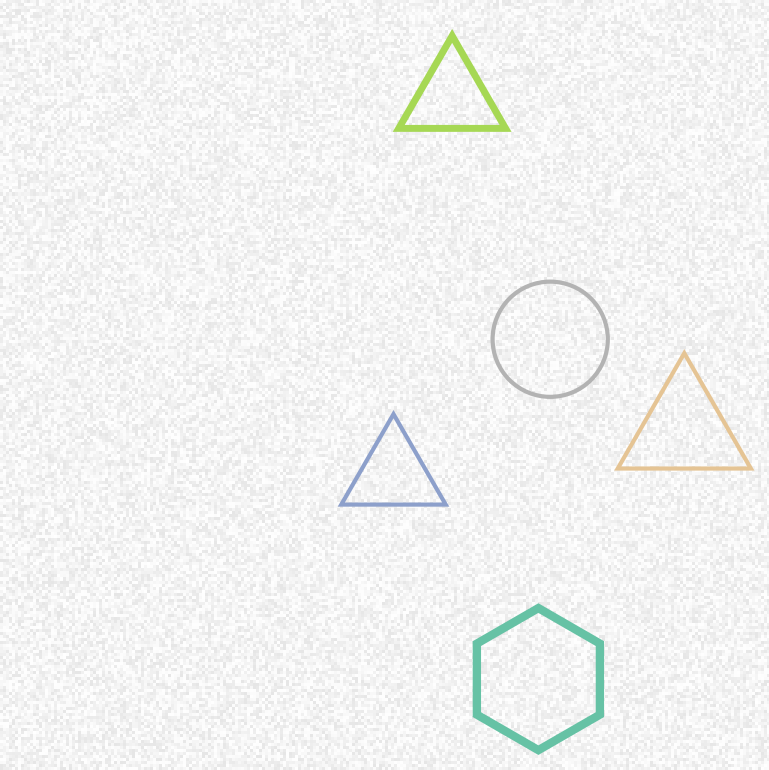[{"shape": "hexagon", "thickness": 3, "radius": 0.46, "center": [0.699, 0.118]}, {"shape": "triangle", "thickness": 1.5, "radius": 0.39, "center": [0.511, 0.384]}, {"shape": "triangle", "thickness": 2.5, "radius": 0.4, "center": [0.587, 0.873]}, {"shape": "triangle", "thickness": 1.5, "radius": 0.5, "center": [0.889, 0.441]}, {"shape": "circle", "thickness": 1.5, "radius": 0.37, "center": [0.715, 0.559]}]